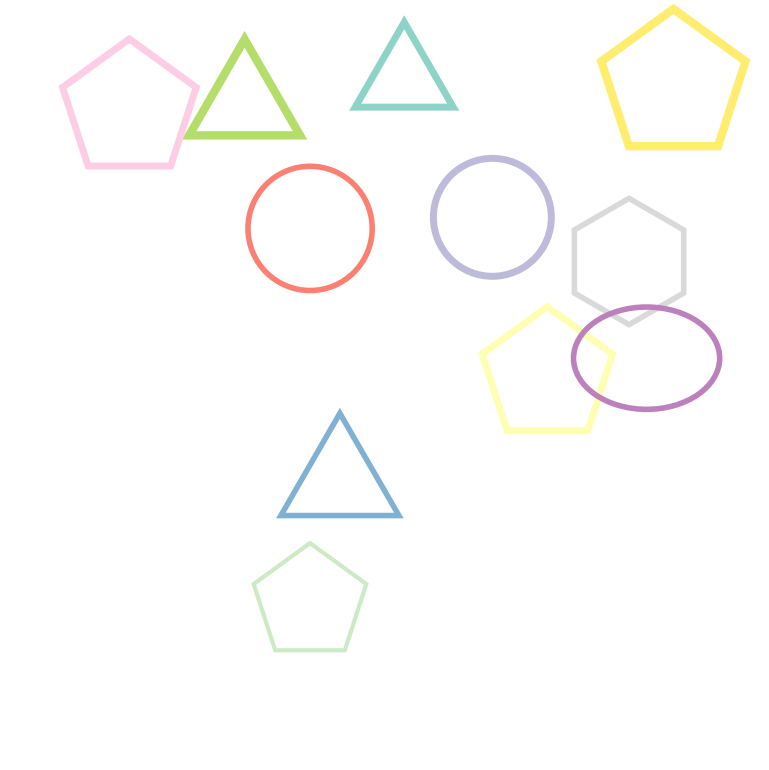[{"shape": "triangle", "thickness": 2.5, "radius": 0.37, "center": [0.525, 0.898]}, {"shape": "pentagon", "thickness": 2.5, "radius": 0.45, "center": [0.711, 0.513]}, {"shape": "circle", "thickness": 2.5, "radius": 0.38, "center": [0.639, 0.718]}, {"shape": "circle", "thickness": 2, "radius": 0.4, "center": [0.403, 0.703]}, {"shape": "triangle", "thickness": 2, "radius": 0.44, "center": [0.441, 0.375]}, {"shape": "triangle", "thickness": 3, "radius": 0.42, "center": [0.318, 0.866]}, {"shape": "pentagon", "thickness": 2.5, "radius": 0.46, "center": [0.168, 0.858]}, {"shape": "hexagon", "thickness": 2, "radius": 0.41, "center": [0.817, 0.66]}, {"shape": "oval", "thickness": 2, "radius": 0.47, "center": [0.84, 0.535]}, {"shape": "pentagon", "thickness": 1.5, "radius": 0.38, "center": [0.403, 0.218]}, {"shape": "pentagon", "thickness": 3, "radius": 0.49, "center": [0.875, 0.89]}]